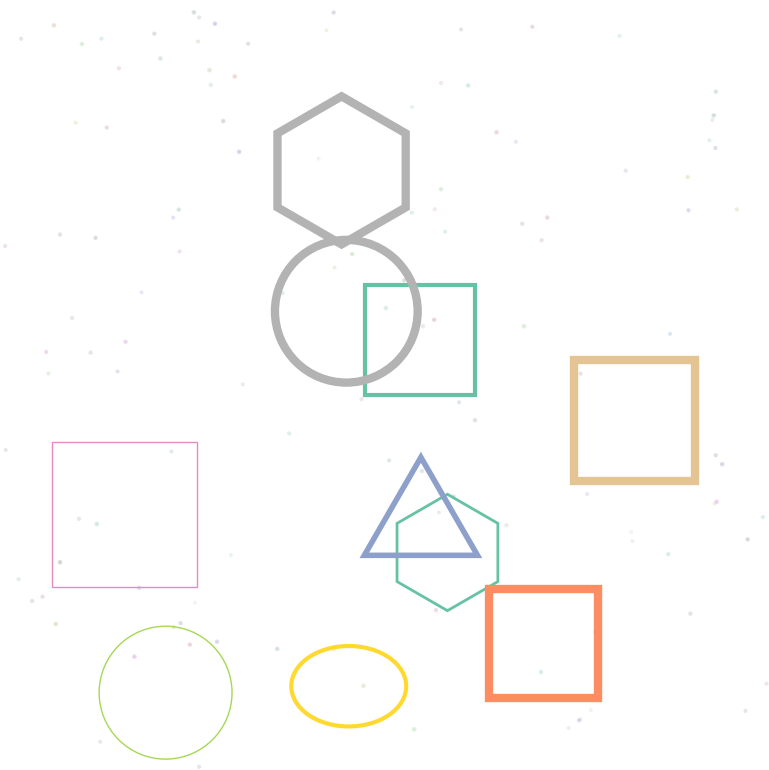[{"shape": "square", "thickness": 1.5, "radius": 0.36, "center": [0.545, 0.559]}, {"shape": "hexagon", "thickness": 1, "radius": 0.38, "center": [0.581, 0.282]}, {"shape": "square", "thickness": 3, "radius": 0.35, "center": [0.706, 0.164]}, {"shape": "triangle", "thickness": 2, "radius": 0.42, "center": [0.547, 0.321]}, {"shape": "square", "thickness": 0.5, "radius": 0.47, "center": [0.162, 0.332]}, {"shape": "circle", "thickness": 0.5, "radius": 0.43, "center": [0.215, 0.1]}, {"shape": "oval", "thickness": 1.5, "radius": 0.37, "center": [0.453, 0.109]}, {"shape": "square", "thickness": 3, "radius": 0.39, "center": [0.824, 0.454]}, {"shape": "hexagon", "thickness": 3, "radius": 0.48, "center": [0.444, 0.779]}, {"shape": "circle", "thickness": 3, "radius": 0.46, "center": [0.45, 0.596]}]